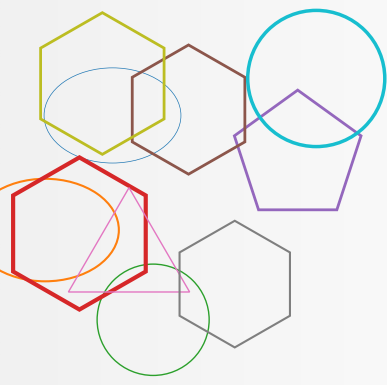[{"shape": "oval", "thickness": 0.5, "radius": 0.88, "center": [0.29, 0.7]}, {"shape": "oval", "thickness": 1.5, "radius": 0.95, "center": [0.116, 0.402]}, {"shape": "circle", "thickness": 1, "radius": 0.72, "center": [0.395, 0.169]}, {"shape": "hexagon", "thickness": 3, "radius": 0.99, "center": [0.205, 0.394]}, {"shape": "pentagon", "thickness": 2, "radius": 0.86, "center": [0.768, 0.594]}, {"shape": "hexagon", "thickness": 2, "radius": 0.84, "center": [0.487, 0.715]}, {"shape": "triangle", "thickness": 1, "radius": 0.9, "center": [0.333, 0.332]}, {"shape": "hexagon", "thickness": 1.5, "radius": 0.82, "center": [0.606, 0.262]}, {"shape": "hexagon", "thickness": 2, "radius": 0.92, "center": [0.264, 0.783]}, {"shape": "circle", "thickness": 2.5, "radius": 0.88, "center": [0.816, 0.796]}]